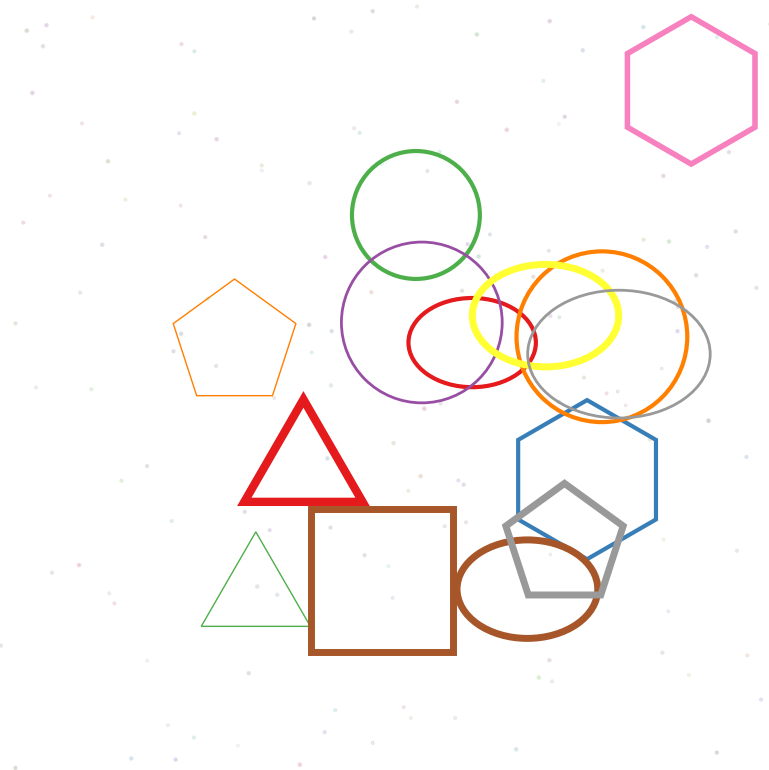[{"shape": "oval", "thickness": 1.5, "radius": 0.41, "center": [0.613, 0.555]}, {"shape": "triangle", "thickness": 3, "radius": 0.44, "center": [0.394, 0.393]}, {"shape": "hexagon", "thickness": 1.5, "radius": 0.52, "center": [0.762, 0.377]}, {"shape": "circle", "thickness": 1.5, "radius": 0.42, "center": [0.54, 0.721]}, {"shape": "triangle", "thickness": 0.5, "radius": 0.41, "center": [0.332, 0.227]}, {"shape": "circle", "thickness": 1, "radius": 0.52, "center": [0.548, 0.581]}, {"shape": "pentagon", "thickness": 0.5, "radius": 0.42, "center": [0.305, 0.554]}, {"shape": "circle", "thickness": 1.5, "radius": 0.55, "center": [0.782, 0.563]}, {"shape": "oval", "thickness": 2.5, "radius": 0.48, "center": [0.708, 0.59]}, {"shape": "square", "thickness": 2.5, "radius": 0.46, "center": [0.496, 0.246]}, {"shape": "oval", "thickness": 2.5, "radius": 0.46, "center": [0.685, 0.235]}, {"shape": "hexagon", "thickness": 2, "radius": 0.48, "center": [0.898, 0.883]}, {"shape": "oval", "thickness": 1, "radius": 0.59, "center": [0.804, 0.54]}, {"shape": "pentagon", "thickness": 2.5, "radius": 0.4, "center": [0.733, 0.292]}]